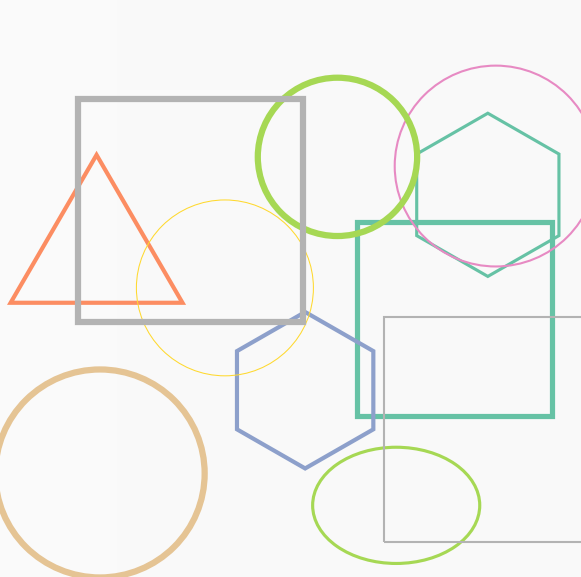[{"shape": "square", "thickness": 2.5, "radius": 0.84, "center": [0.782, 0.447]}, {"shape": "hexagon", "thickness": 1.5, "radius": 0.71, "center": [0.839, 0.662]}, {"shape": "triangle", "thickness": 2, "radius": 0.85, "center": [0.166, 0.56]}, {"shape": "hexagon", "thickness": 2, "radius": 0.68, "center": [0.525, 0.323]}, {"shape": "circle", "thickness": 1, "radius": 0.87, "center": [0.853, 0.712]}, {"shape": "oval", "thickness": 1.5, "radius": 0.72, "center": [0.682, 0.124]}, {"shape": "circle", "thickness": 3, "radius": 0.69, "center": [0.581, 0.728]}, {"shape": "circle", "thickness": 0.5, "radius": 0.76, "center": [0.387, 0.501]}, {"shape": "circle", "thickness": 3, "radius": 0.9, "center": [0.172, 0.179]}, {"shape": "square", "thickness": 1, "radius": 0.97, "center": [0.855, 0.255]}, {"shape": "square", "thickness": 3, "radius": 0.96, "center": [0.328, 0.635]}]